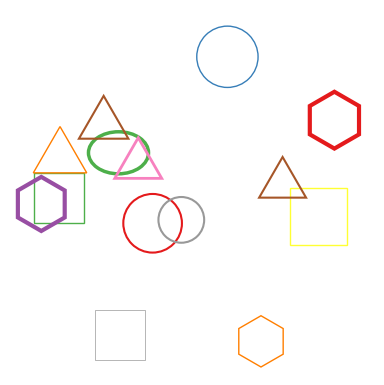[{"shape": "circle", "thickness": 1.5, "radius": 0.38, "center": [0.396, 0.42]}, {"shape": "hexagon", "thickness": 3, "radius": 0.37, "center": [0.869, 0.688]}, {"shape": "circle", "thickness": 1, "radius": 0.4, "center": [0.591, 0.853]}, {"shape": "oval", "thickness": 2.5, "radius": 0.39, "center": [0.308, 0.603]}, {"shape": "square", "thickness": 1, "radius": 0.32, "center": [0.153, 0.485]}, {"shape": "hexagon", "thickness": 3, "radius": 0.35, "center": [0.107, 0.47]}, {"shape": "hexagon", "thickness": 1, "radius": 0.33, "center": [0.678, 0.113]}, {"shape": "triangle", "thickness": 1, "radius": 0.4, "center": [0.156, 0.591]}, {"shape": "square", "thickness": 1, "radius": 0.37, "center": [0.828, 0.437]}, {"shape": "triangle", "thickness": 1.5, "radius": 0.35, "center": [0.734, 0.522]}, {"shape": "triangle", "thickness": 1.5, "radius": 0.37, "center": [0.269, 0.677]}, {"shape": "triangle", "thickness": 2, "radius": 0.35, "center": [0.359, 0.572]}, {"shape": "circle", "thickness": 1.5, "radius": 0.3, "center": [0.471, 0.429]}, {"shape": "square", "thickness": 0.5, "radius": 0.32, "center": [0.311, 0.129]}]